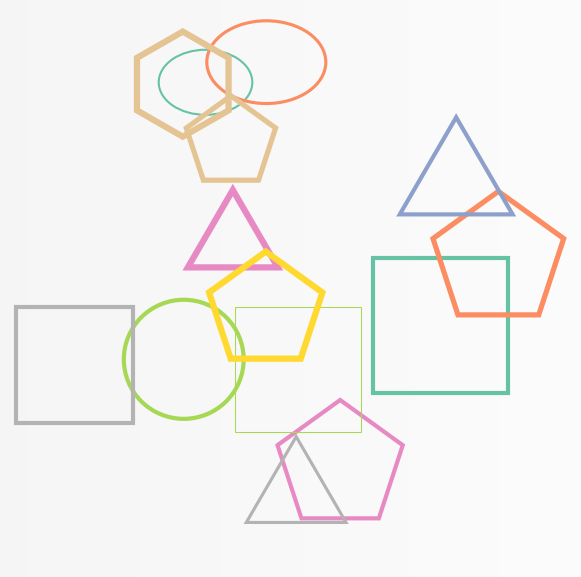[{"shape": "oval", "thickness": 1, "radius": 0.4, "center": [0.354, 0.857]}, {"shape": "square", "thickness": 2, "radius": 0.58, "center": [0.758, 0.435]}, {"shape": "pentagon", "thickness": 2.5, "radius": 0.59, "center": [0.857, 0.55]}, {"shape": "oval", "thickness": 1.5, "radius": 0.51, "center": [0.458, 0.891]}, {"shape": "triangle", "thickness": 2, "radius": 0.56, "center": [0.785, 0.684]}, {"shape": "pentagon", "thickness": 2, "radius": 0.57, "center": [0.585, 0.193]}, {"shape": "triangle", "thickness": 3, "radius": 0.45, "center": [0.401, 0.581]}, {"shape": "square", "thickness": 0.5, "radius": 0.54, "center": [0.512, 0.36]}, {"shape": "circle", "thickness": 2, "radius": 0.52, "center": [0.316, 0.377]}, {"shape": "pentagon", "thickness": 3, "radius": 0.51, "center": [0.457, 0.461]}, {"shape": "hexagon", "thickness": 3, "radius": 0.45, "center": [0.314, 0.853]}, {"shape": "pentagon", "thickness": 2.5, "radius": 0.4, "center": [0.397, 0.752]}, {"shape": "triangle", "thickness": 1.5, "radius": 0.5, "center": [0.51, 0.144]}, {"shape": "square", "thickness": 2, "radius": 0.5, "center": [0.128, 0.367]}]